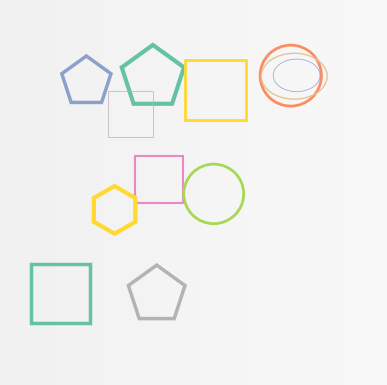[{"shape": "square", "thickness": 2.5, "radius": 0.38, "center": [0.156, 0.237]}, {"shape": "pentagon", "thickness": 3, "radius": 0.42, "center": [0.394, 0.799]}, {"shape": "circle", "thickness": 2, "radius": 0.4, "center": [0.75, 0.804]}, {"shape": "oval", "thickness": 0.5, "radius": 0.3, "center": [0.765, 0.804]}, {"shape": "pentagon", "thickness": 2.5, "radius": 0.33, "center": [0.223, 0.788]}, {"shape": "square", "thickness": 1.5, "radius": 0.31, "center": [0.41, 0.534]}, {"shape": "circle", "thickness": 2, "radius": 0.39, "center": [0.552, 0.496]}, {"shape": "square", "thickness": 2, "radius": 0.39, "center": [0.556, 0.767]}, {"shape": "hexagon", "thickness": 3, "radius": 0.31, "center": [0.296, 0.455]}, {"shape": "oval", "thickness": 1, "radius": 0.43, "center": [0.759, 0.802]}, {"shape": "square", "thickness": 0.5, "radius": 0.29, "center": [0.337, 0.704]}, {"shape": "pentagon", "thickness": 2.5, "radius": 0.38, "center": [0.404, 0.235]}]